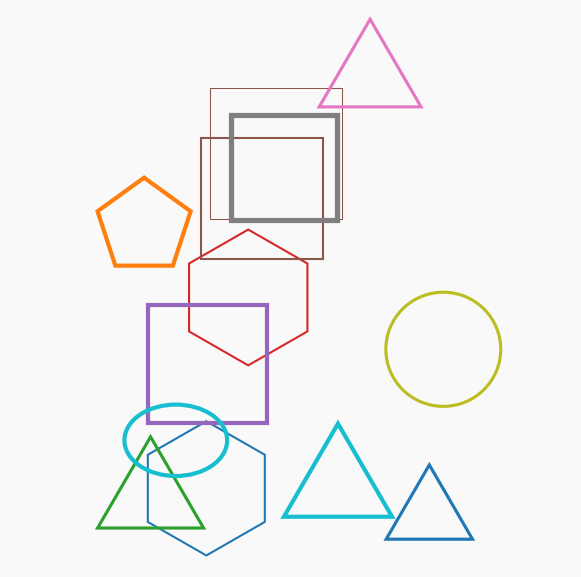[{"shape": "triangle", "thickness": 1.5, "radius": 0.43, "center": [0.739, 0.108]}, {"shape": "hexagon", "thickness": 1, "radius": 0.58, "center": [0.355, 0.154]}, {"shape": "pentagon", "thickness": 2, "radius": 0.42, "center": [0.248, 0.607]}, {"shape": "triangle", "thickness": 1.5, "radius": 0.53, "center": [0.259, 0.137]}, {"shape": "hexagon", "thickness": 1, "radius": 0.59, "center": [0.427, 0.484]}, {"shape": "square", "thickness": 2, "radius": 0.51, "center": [0.357, 0.369]}, {"shape": "square", "thickness": 1, "radius": 0.52, "center": [0.451, 0.656]}, {"shape": "square", "thickness": 0.5, "radius": 0.57, "center": [0.475, 0.734]}, {"shape": "triangle", "thickness": 1.5, "radius": 0.51, "center": [0.637, 0.865]}, {"shape": "square", "thickness": 2.5, "radius": 0.46, "center": [0.488, 0.709]}, {"shape": "circle", "thickness": 1.5, "radius": 0.49, "center": [0.763, 0.394]}, {"shape": "triangle", "thickness": 2, "radius": 0.54, "center": [0.581, 0.158]}, {"shape": "oval", "thickness": 2, "radius": 0.44, "center": [0.302, 0.237]}]